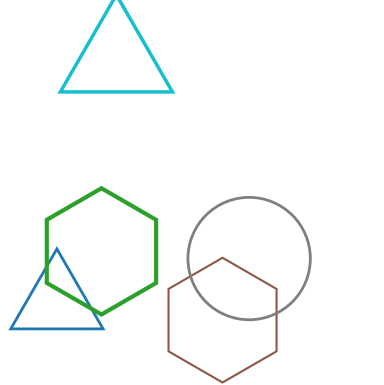[{"shape": "triangle", "thickness": 2, "radius": 0.69, "center": [0.148, 0.215]}, {"shape": "hexagon", "thickness": 3, "radius": 0.82, "center": [0.264, 0.347]}, {"shape": "hexagon", "thickness": 1.5, "radius": 0.81, "center": [0.578, 0.168]}, {"shape": "circle", "thickness": 2, "radius": 0.79, "center": [0.647, 0.328]}, {"shape": "triangle", "thickness": 2.5, "radius": 0.84, "center": [0.302, 0.845]}]